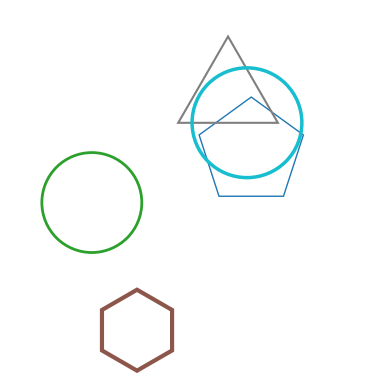[{"shape": "pentagon", "thickness": 1, "radius": 0.71, "center": [0.653, 0.605]}, {"shape": "circle", "thickness": 2, "radius": 0.65, "center": [0.238, 0.474]}, {"shape": "hexagon", "thickness": 3, "radius": 0.53, "center": [0.356, 0.142]}, {"shape": "triangle", "thickness": 1.5, "radius": 0.75, "center": [0.592, 0.756]}, {"shape": "circle", "thickness": 2.5, "radius": 0.71, "center": [0.641, 0.681]}]